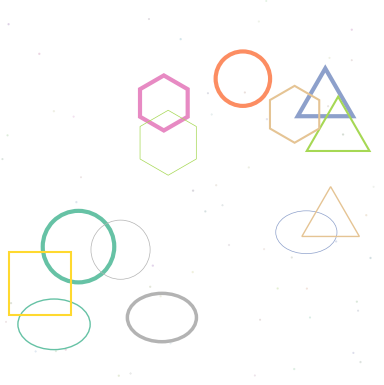[{"shape": "oval", "thickness": 1, "radius": 0.47, "center": [0.14, 0.158]}, {"shape": "circle", "thickness": 3, "radius": 0.46, "center": [0.204, 0.359]}, {"shape": "circle", "thickness": 3, "radius": 0.35, "center": [0.631, 0.796]}, {"shape": "triangle", "thickness": 3, "radius": 0.41, "center": [0.845, 0.739]}, {"shape": "oval", "thickness": 0.5, "radius": 0.4, "center": [0.796, 0.397]}, {"shape": "hexagon", "thickness": 3, "radius": 0.36, "center": [0.426, 0.733]}, {"shape": "hexagon", "thickness": 0.5, "radius": 0.42, "center": [0.437, 0.629]}, {"shape": "triangle", "thickness": 1.5, "radius": 0.47, "center": [0.878, 0.655]}, {"shape": "square", "thickness": 1.5, "radius": 0.41, "center": [0.104, 0.263]}, {"shape": "triangle", "thickness": 1, "radius": 0.43, "center": [0.859, 0.429]}, {"shape": "hexagon", "thickness": 1.5, "radius": 0.37, "center": [0.765, 0.703]}, {"shape": "circle", "thickness": 0.5, "radius": 0.38, "center": [0.313, 0.351]}, {"shape": "oval", "thickness": 2.5, "radius": 0.45, "center": [0.421, 0.175]}]